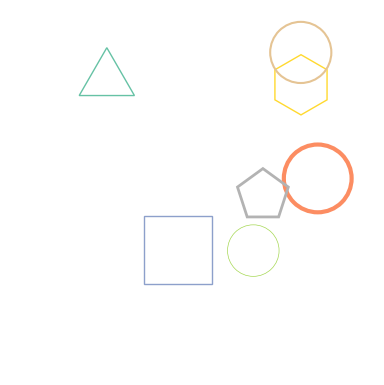[{"shape": "triangle", "thickness": 1, "radius": 0.41, "center": [0.277, 0.793]}, {"shape": "circle", "thickness": 3, "radius": 0.44, "center": [0.825, 0.537]}, {"shape": "square", "thickness": 1, "radius": 0.44, "center": [0.462, 0.351]}, {"shape": "circle", "thickness": 0.5, "radius": 0.33, "center": [0.658, 0.349]}, {"shape": "hexagon", "thickness": 1, "radius": 0.39, "center": [0.782, 0.78]}, {"shape": "circle", "thickness": 1.5, "radius": 0.4, "center": [0.781, 0.864]}, {"shape": "pentagon", "thickness": 2, "radius": 0.35, "center": [0.683, 0.493]}]